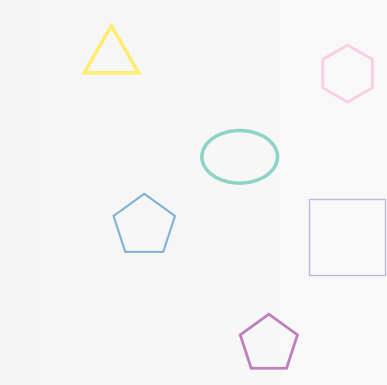[{"shape": "oval", "thickness": 2.5, "radius": 0.49, "center": [0.619, 0.593]}, {"shape": "square", "thickness": 1, "radius": 0.49, "center": [0.896, 0.384]}, {"shape": "pentagon", "thickness": 1.5, "radius": 0.42, "center": [0.372, 0.413]}, {"shape": "hexagon", "thickness": 2, "radius": 0.37, "center": [0.897, 0.809]}, {"shape": "pentagon", "thickness": 2, "radius": 0.39, "center": [0.694, 0.106]}, {"shape": "triangle", "thickness": 2.5, "radius": 0.41, "center": [0.287, 0.852]}]